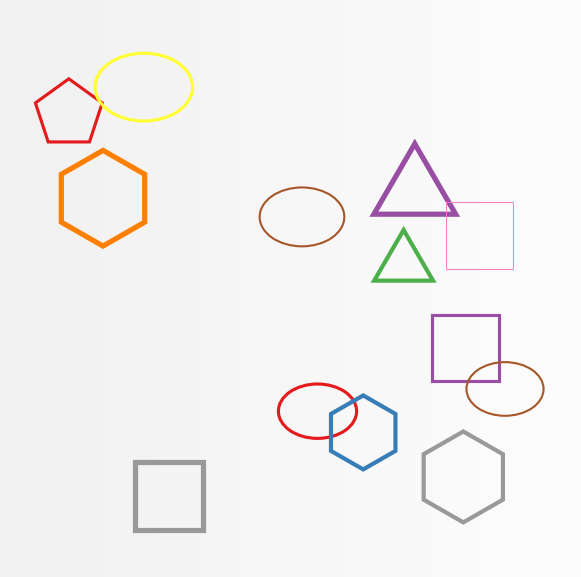[{"shape": "pentagon", "thickness": 1.5, "radius": 0.3, "center": [0.118, 0.802]}, {"shape": "oval", "thickness": 1.5, "radius": 0.34, "center": [0.546, 0.287]}, {"shape": "hexagon", "thickness": 2, "radius": 0.32, "center": [0.625, 0.25]}, {"shape": "triangle", "thickness": 2, "radius": 0.29, "center": [0.694, 0.542]}, {"shape": "square", "thickness": 1.5, "radius": 0.29, "center": [0.801, 0.397]}, {"shape": "triangle", "thickness": 2.5, "radius": 0.41, "center": [0.714, 0.669]}, {"shape": "hexagon", "thickness": 2.5, "radius": 0.41, "center": [0.177, 0.656]}, {"shape": "oval", "thickness": 1.5, "radius": 0.42, "center": [0.247, 0.848]}, {"shape": "oval", "thickness": 1, "radius": 0.36, "center": [0.52, 0.624]}, {"shape": "oval", "thickness": 1, "radius": 0.33, "center": [0.869, 0.326]}, {"shape": "square", "thickness": 0.5, "radius": 0.29, "center": [0.825, 0.591]}, {"shape": "square", "thickness": 2.5, "radius": 0.29, "center": [0.29, 0.14]}, {"shape": "hexagon", "thickness": 2, "radius": 0.39, "center": [0.797, 0.173]}]